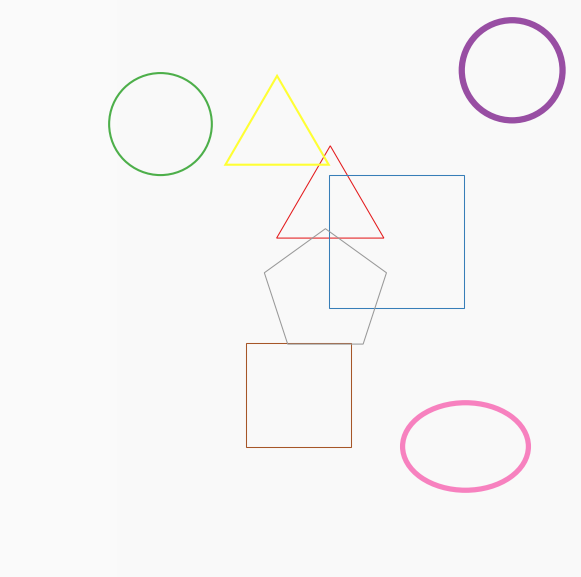[{"shape": "triangle", "thickness": 0.5, "radius": 0.53, "center": [0.568, 0.64]}, {"shape": "square", "thickness": 0.5, "radius": 0.58, "center": [0.682, 0.581]}, {"shape": "circle", "thickness": 1, "radius": 0.44, "center": [0.276, 0.784]}, {"shape": "circle", "thickness": 3, "radius": 0.43, "center": [0.881, 0.877]}, {"shape": "triangle", "thickness": 1, "radius": 0.51, "center": [0.477, 0.765]}, {"shape": "square", "thickness": 0.5, "radius": 0.45, "center": [0.513, 0.315]}, {"shape": "oval", "thickness": 2.5, "radius": 0.54, "center": [0.801, 0.226]}, {"shape": "pentagon", "thickness": 0.5, "radius": 0.55, "center": [0.56, 0.493]}]